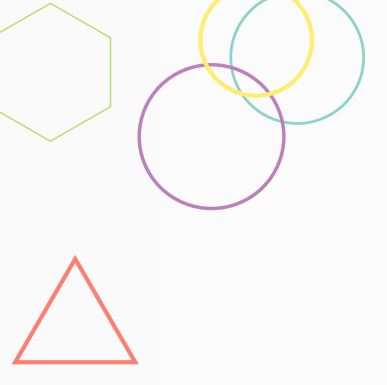[{"shape": "circle", "thickness": 2, "radius": 0.86, "center": [0.767, 0.851]}, {"shape": "triangle", "thickness": 3, "radius": 0.89, "center": [0.194, 0.149]}, {"shape": "hexagon", "thickness": 1, "radius": 0.89, "center": [0.13, 0.812]}, {"shape": "circle", "thickness": 2.5, "radius": 0.93, "center": [0.546, 0.645]}, {"shape": "circle", "thickness": 3, "radius": 0.72, "center": [0.661, 0.896]}]